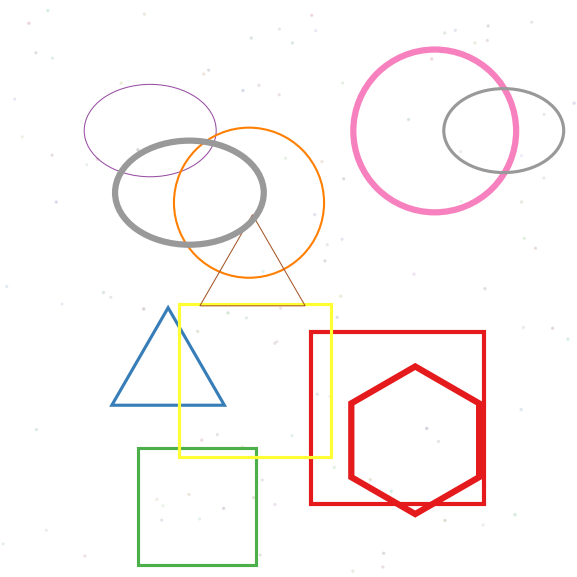[{"shape": "square", "thickness": 2, "radius": 0.75, "center": [0.688, 0.276]}, {"shape": "hexagon", "thickness": 3, "radius": 0.64, "center": [0.719, 0.237]}, {"shape": "triangle", "thickness": 1.5, "radius": 0.56, "center": [0.291, 0.354]}, {"shape": "square", "thickness": 1.5, "radius": 0.51, "center": [0.341, 0.122]}, {"shape": "oval", "thickness": 0.5, "radius": 0.57, "center": [0.26, 0.773]}, {"shape": "circle", "thickness": 1, "radius": 0.65, "center": [0.431, 0.648]}, {"shape": "square", "thickness": 1.5, "radius": 0.66, "center": [0.442, 0.34]}, {"shape": "triangle", "thickness": 0.5, "radius": 0.53, "center": [0.437, 0.522]}, {"shape": "circle", "thickness": 3, "radius": 0.7, "center": [0.753, 0.772]}, {"shape": "oval", "thickness": 3, "radius": 0.64, "center": [0.328, 0.665]}, {"shape": "oval", "thickness": 1.5, "radius": 0.52, "center": [0.872, 0.773]}]